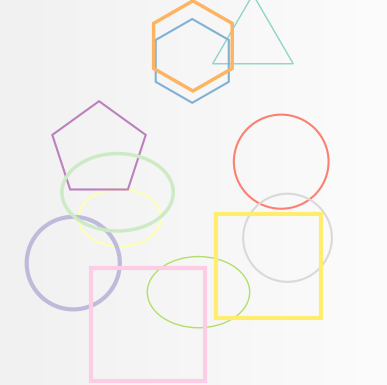[{"shape": "triangle", "thickness": 1, "radius": 0.6, "center": [0.653, 0.894]}, {"shape": "oval", "thickness": 1.5, "radius": 0.53, "center": [0.309, 0.434]}, {"shape": "circle", "thickness": 3, "radius": 0.6, "center": [0.189, 0.317]}, {"shape": "circle", "thickness": 1.5, "radius": 0.61, "center": [0.726, 0.58]}, {"shape": "hexagon", "thickness": 1.5, "radius": 0.54, "center": [0.496, 0.842]}, {"shape": "hexagon", "thickness": 2.5, "radius": 0.59, "center": [0.498, 0.881]}, {"shape": "oval", "thickness": 1, "radius": 0.66, "center": [0.512, 0.241]}, {"shape": "square", "thickness": 3, "radius": 0.73, "center": [0.382, 0.158]}, {"shape": "circle", "thickness": 1.5, "radius": 0.57, "center": [0.742, 0.382]}, {"shape": "pentagon", "thickness": 1.5, "radius": 0.63, "center": [0.256, 0.61]}, {"shape": "oval", "thickness": 2.5, "radius": 0.72, "center": [0.303, 0.501]}, {"shape": "square", "thickness": 3, "radius": 0.68, "center": [0.693, 0.309]}]